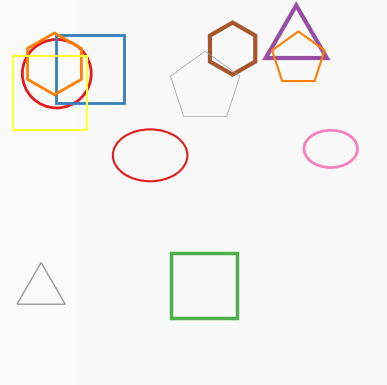[{"shape": "oval", "thickness": 1.5, "radius": 0.48, "center": [0.387, 0.597]}, {"shape": "circle", "thickness": 2, "radius": 0.44, "center": [0.147, 0.809]}, {"shape": "square", "thickness": 2, "radius": 0.44, "center": [0.232, 0.82]}, {"shape": "square", "thickness": 2.5, "radius": 0.42, "center": [0.526, 0.258]}, {"shape": "triangle", "thickness": 3, "radius": 0.46, "center": [0.765, 0.895]}, {"shape": "hexagon", "thickness": 2, "radius": 0.4, "center": [0.141, 0.834]}, {"shape": "pentagon", "thickness": 1.5, "radius": 0.36, "center": [0.77, 0.847]}, {"shape": "square", "thickness": 1.5, "radius": 0.48, "center": [0.13, 0.759]}, {"shape": "hexagon", "thickness": 3, "radius": 0.34, "center": [0.6, 0.874]}, {"shape": "oval", "thickness": 2, "radius": 0.35, "center": [0.854, 0.613]}, {"shape": "triangle", "thickness": 1, "radius": 0.36, "center": [0.106, 0.246]}, {"shape": "pentagon", "thickness": 0.5, "radius": 0.47, "center": [0.529, 0.773]}]